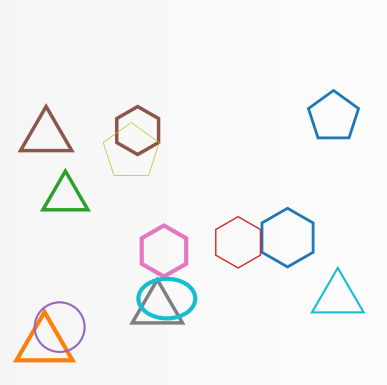[{"shape": "pentagon", "thickness": 2, "radius": 0.34, "center": [0.861, 0.697]}, {"shape": "hexagon", "thickness": 2, "radius": 0.38, "center": [0.742, 0.383]}, {"shape": "triangle", "thickness": 3, "radius": 0.42, "center": [0.115, 0.106]}, {"shape": "triangle", "thickness": 2.5, "radius": 0.33, "center": [0.169, 0.489]}, {"shape": "hexagon", "thickness": 1, "radius": 0.33, "center": [0.614, 0.371]}, {"shape": "circle", "thickness": 1.5, "radius": 0.32, "center": [0.154, 0.15]}, {"shape": "triangle", "thickness": 2.5, "radius": 0.38, "center": [0.119, 0.647]}, {"shape": "hexagon", "thickness": 2.5, "radius": 0.31, "center": [0.355, 0.661]}, {"shape": "hexagon", "thickness": 3, "radius": 0.33, "center": [0.423, 0.348]}, {"shape": "triangle", "thickness": 2.5, "radius": 0.37, "center": [0.406, 0.199]}, {"shape": "pentagon", "thickness": 0.5, "radius": 0.38, "center": [0.339, 0.606]}, {"shape": "triangle", "thickness": 1.5, "radius": 0.39, "center": [0.872, 0.227]}, {"shape": "oval", "thickness": 3, "radius": 0.37, "center": [0.431, 0.224]}]